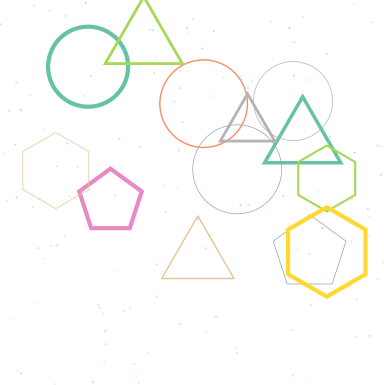[{"shape": "triangle", "thickness": 2.5, "radius": 0.57, "center": [0.786, 0.634]}, {"shape": "circle", "thickness": 3, "radius": 0.52, "center": [0.229, 0.827]}, {"shape": "circle", "thickness": 1, "radius": 0.57, "center": [0.529, 0.731]}, {"shape": "circle", "thickness": 0.5, "radius": 0.58, "center": [0.616, 0.56]}, {"shape": "pentagon", "thickness": 0.5, "radius": 0.5, "center": [0.804, 0.343]}, {"shape": "pentagon", "thickness": 3, "radius": 0.43, "center": [0.287, 0.476]}, {"shape": "hexagon", "thickness": 1.5, "radius": 0.43, "center": [0.849, 0.536]}, {"shape": "triangle", "thickness": 2, "radius": 0.58, "center": [0.373, 0.893]}, {"shape": "hexagon", "thickness": 3, "radius": 0.58, "center": [0.849, 0.346]}, {"shape": "hexagon", "thickness": 0.5, "radius": 0.49, "center": [0.145, 0.557]}, {"shape": "triangle", "thickness": 1, "radius": 0.54, "center": [0.514, 0.331]}, {"shape": "triangle", "thickness": 2, "radius": 0.41, "center": [0.643, 0.674]}, {"shape": "circle", "thickness": 0.5, "radius": 0.51, "center": [0.761, 0.737]}]